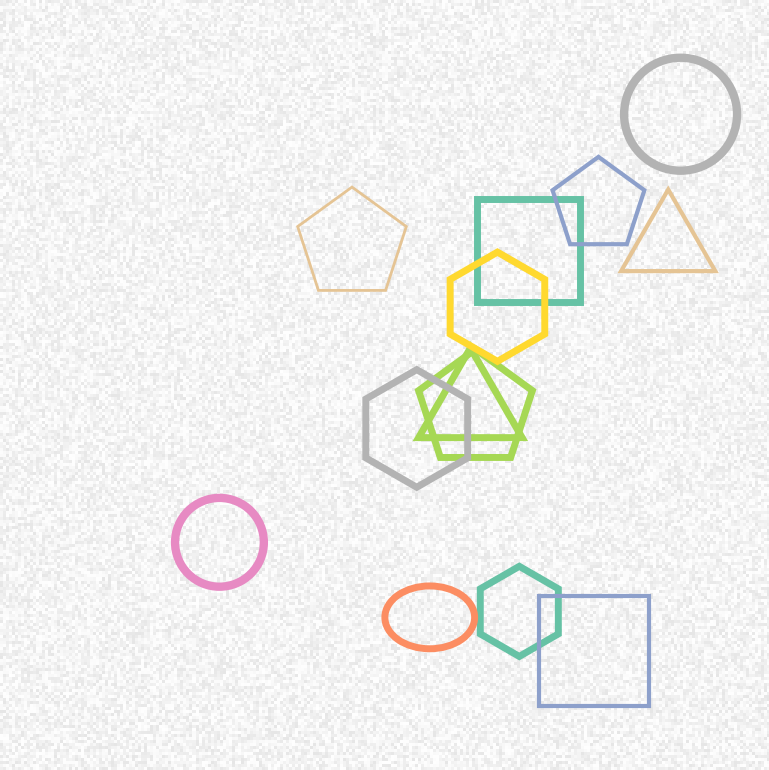[{"shape": "hexagon", "thickness": 2.5, "radius": 0.29, "center": [0.674, 0.206]}, {"shape": "square", "thickness": 2.5, "radius": 0.34, "center": [0.686, 0.675]}, {"shape": "oval", "thickness": 2.5, "radius": 0.29, "center": [0.558, 0.198]}, {"shape": "square", "thickness": 1.5, "radius": 0.36, "center": [0.772, 0.154]}, {"shape": "pentagon", "thickness": 1.5, "radius": 0.31, "center": [0.777, 0.734]}, {"shape": "circle", "thickness": 3, "radius": 0.29, "center": [0.285, 0.296]}, {"shape": "triangle", "thickness": 2.5, "radius": 0.39, "center": [0.611, 0.47]}, {"shape": "pentagon", "thickness": 2.5, "radius": 0.39, "center": [0.618, 0.469]}, {"shape": "hexagon", "thickness": 2.5, "radius": 0.35, "center": [0.646, 0.602]}, {"shape": "triangle", "thickness": 1.5, "radius": 0.35, "center": [0.868, 0.683]}, {"shape": "pentagon", "thickness": 1, "radius": 0.37, "center": [0.457, 0.683]}, {"shape": "hexagon", "thickness": 2.5, "radius": 0.38, "center": [0.541, 0.444]}, {"shape": "circle", "thickness": 3, "radius": 0.37, "center": [0.884, 0.852]}]